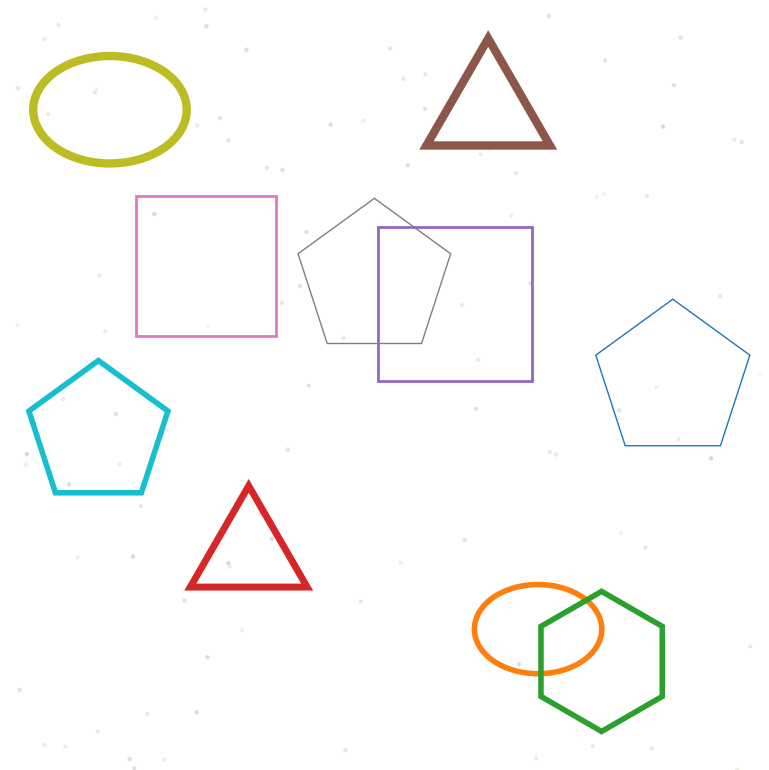[{"shape": "pentagon", "thickness": 0.5, "radius": 0.53, "center": [0.874, 0.506]}, {"shape": "oval", "thickness": 2, "radius": 0.41, "center": [0.699, 0.183]}, {"shape": "hexagon", "thickness": 2, "radius": 0.45, "center": [0.781, 0.141]}, {"shape": "triangle", "thickness": 2.5, "radius": 0.44, "center": [0.323, 0.281]}, {"shape": "square", "thickness": 1, "radius": 0.5, "center": [0.591, 0.605]}, {"shape": "triangle", "thickness": 3, "radius": 0.46, "center": [0.634, 0.857]}, {"shape": "square", "thickness": 1, "radius": 0.45, "center": [0.267, 0.654]}, {"shape": "pentagon", "thickness": 0.5, "radius": 0.52, "center": [0.486, 0.638]}, {"shape": "oval", "thickness": 3, "radius": 0.5, "center": [0.143, 0.857]}, {"shape": "pentagon", "thickness": 2, "radius": 0.47, "center": [0.128, 0.437]}]